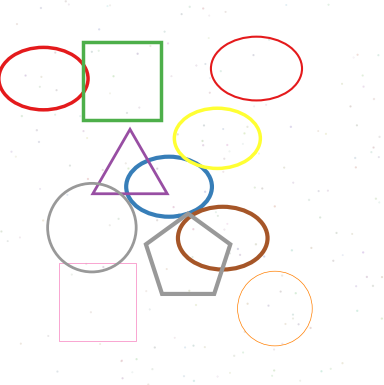[{"shape": "oval", "thickness": 2.5, "radius": 0.58, "center": [0.113, 0.796]}, {"shape": "oval", "thickness": 1.5, "radius": 0.59, "center": [0.666, 0.822]}, {"shape": "oval", "thickness": 3, "radius": 0.56, "center": [0.439, 0.515]}, {"shape": "square", "thickness": 2.5, "radius": 0.51, "center": [0.317, 0.789]}, {"shape": "triangle", "thickness": 2, "radius": 0.56, "center": [0.338, 0.553]}, {"shape": "circle", "thickness": 0.5, "radius": 0.48, "center": [0.714, 0.199]}, {"shape": "oval", "thickness": 2.5, "radius": 0.56, "center": [0.565, 0.641]}, {"shape": "oval", "thickness": 3, "radius": 0.58, "center": [0.579, 0.381]}, {"shape": "square", "thickness": 0.5, "radius": 0.5, "center": [0.253, 0.216]}, {"shape": "circle", "thickness": 2, "radius": 0.58, "center": [0.239, 0.409]}, {"shape": "pentagon", "thickness": 3, "radius": 0.58, "center": [0.489, 0.33]}]